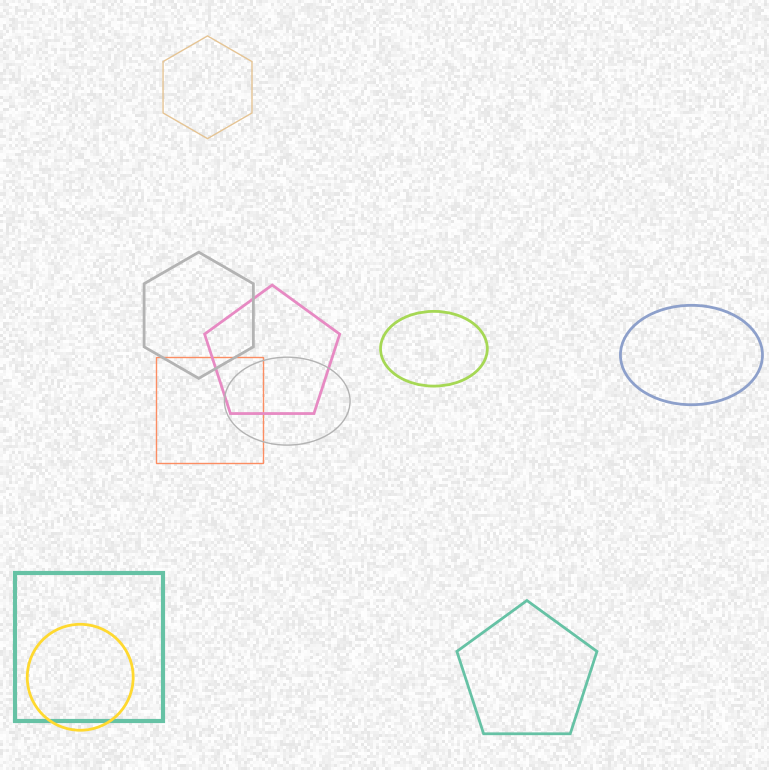[{"shape": "square", "thickness": 1.5, "radius": 0.48, "center": [0.116, 0.16]}, {"shape": "pentagon", "thickness": 1, "radius": 0.48, "center": [0.684, 0.124]}, {"shape": "square", "thickness": 0.5, "radius": 0.34, "center": [0.272, 0.467]}, {"shape": "oval", "thickness": 1, "radius": 0.46, "center": [0.898, 0.539]}, {"shape": "pentagon", "thickness": 1, "radius": 0.46, "center": [0.353, 0.538]}, {"shape": "oval", "thickness": 1, "radius": 0.35, "center": [0.564, 0.547]}, {"shape": "circle", "thickness": 1, "radius": 0.34, "center": [0.104, 0.12]}, {"shape": "hexagon", "thickness": 0.5, "radius": 0.33, "center": [0.27, 0.887]}, {"shape": "hexagon", "thickness": 1, "radius": 0.41, "center": [0.258, 0.591]}, {"shape": "oval", "thickness": 0.5, "radius": 0.41, "center": [0.373, 0.479]}]